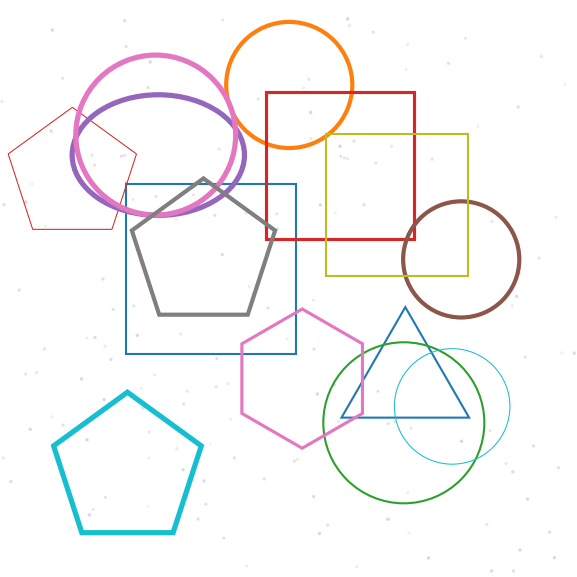[{"shape": "triangle", "thickness": 1, "radius": 0.64, "center": [0.702, 0.34]}, {"shape": "square", "thickness": 1, "radius": 0.74, "center": [0.365, 0.533]}, {"shape": "circle", "thickness": 2, "radius": 0.55, "center": [0.501, 0.852]}, {"shape": "circle", "thickness": 1, "radius": 0.7, "center": [0.699, 0.267]}, {"shape": "pentagon", "thickness": 0.5, "radius": 0.58, "center": [0.125, 0.696]}, {"shape": "square", "thickness": 1.5, "radius": 0.64, "center": [0.589, 0.712]}, {"shape": "oval", "thickness": 2.5, "radius": 0.75, "center": [0.274, 0.731]}, {"shape": "circle", "thickness": 2, "radius": 0.5, "center": [0.799, 0.55]}, {"shape": "hexagon", "thickness": 1.5, "radius": 0.6, "center": [0.523, 0.344]}, {"shape": "circle", "thickness": 2.5, "radius": 0.69, "center": [0.27, 0.765]}, {"shape": "pentagon", "thickness": 2, "radius": 0.65, "center": [0.352, 0.56]}, {"shape": "square", "thickness": 1, "radius": 0.61, "center": [0.687, 0.645]}, {"shape": "pentagon", "thickness": 2.5, "radius": 0.67, "center": [0.221, 0.185]}, {"shape": "circle", "thickness": 0.5, "radius": 0.5, "center": [0.783, 0.295]}]